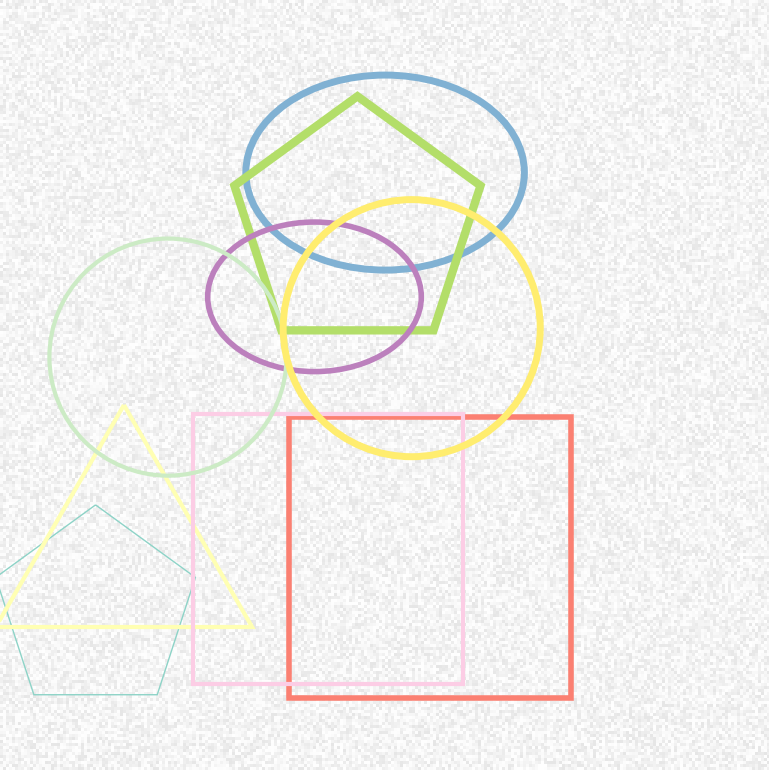[{"shape": "pentagon", "thickness": 0.5, "radius": 0.68, "center": [0.124, 0.208]}, {"shape": "triangle", "thickness": 1.5, "radius": 0.96, "center": [0.161, 0.282]}, {"shape": "square", "thickness": 2, "radius": 0.91, "center": [0.558, 0.276]}, {"shape": "oval", "thickness": 2.5, "radius": 0.9, "center": [0.5, 0.776]}, {"shape": "pentagon", "thickness": 3, "radius": 0.84, "center": [0.464, 0.707]}, {"shape": "square", "thickness": 1.5, "radius": 0.88, "center": [0.426, 0.287]}, {"shape": "oval", "thickness": 2, "radius": 0.69, "center": [0.408, 0.615]}, {"shape": "circle", "thickness": 1.5, "radius": 0.77, "center": [0.218, 0.536]}, {"shape": "circle", "thickness": 2.5, "radius": 0.83, "center": [0.535, 0.574]}]